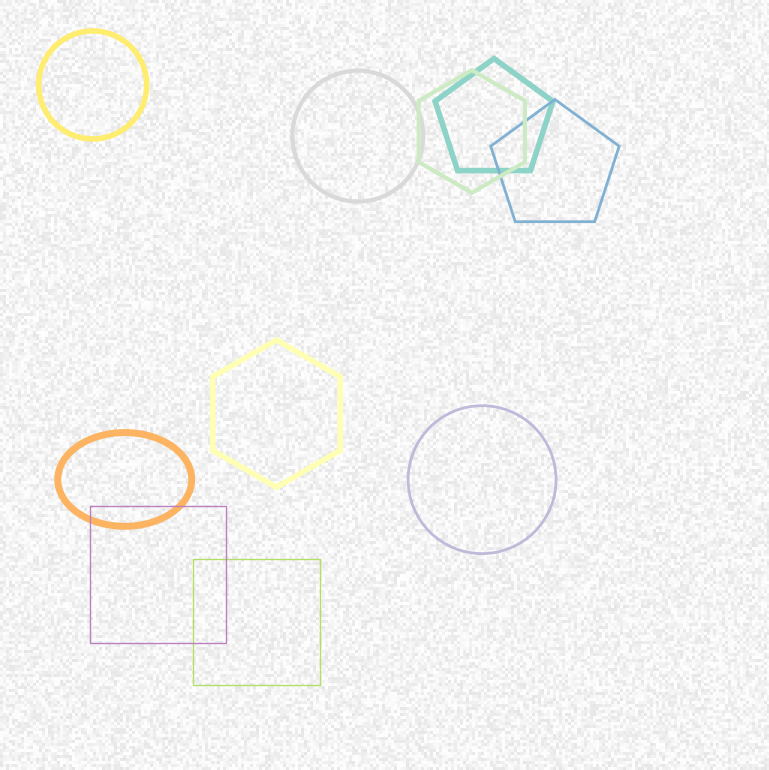[{"shape": "pentagon", "thickness": 2, "radius": 0.4, "center": [0.642, 0.844]}, {"shape": "hexagon", "thickness": 2, "radius": 0.48, "center": [0.359, 0.463]}, {"shape": "circle", "thickness": 1, "radius": 0.48, "center": [0.626, 0.377]}, {"shape": "pentagon", "thickness": 1, "radius": 0.44, "center": [0.721, 0.783]}, {"shape": "oval", "thickness": 2.5, "radius": 0.43, "center": [0.162, 0.377]}, {"shape": "square", "thickness": 0.5, "radius": 0.41, "center": [0.333, 0.192]}, {"shape": "circle", "thickness": 1.5, "radius": 0.42, "center": [0.465, 0.823]}, {"shape": "square", "thickness": 0.5, "radius": 0.44, "center": [0.205, 0.254]}, {"shape": "hexagon", "thickness": 1.5, "radius": 0.4, "center": [0.613, 0.829]}, {"shape": "circle", "thickness": 2, "radius": 0.35, "center": [0.12, 0.89]}]